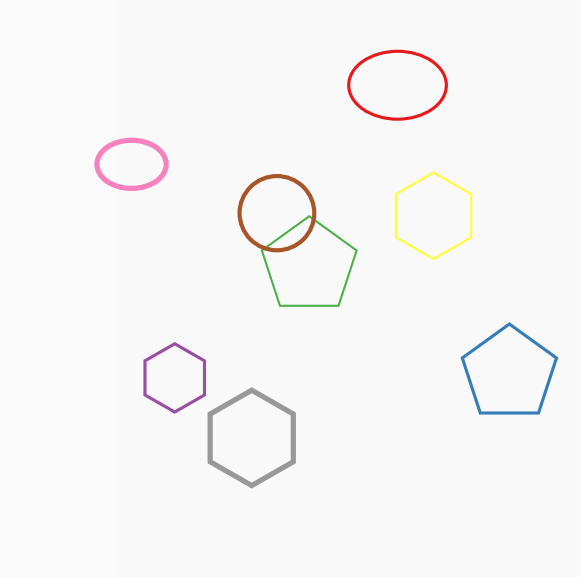[{"shape": "oval", "thickness": 1.5, "radius": 0.42, "center": [0.684, 0.852]}, {"shape": "pentagon", "thickness": 1.5, "radius": 0.43, "center": [0.876, 0.353]}, {"shape": "pentagon", "thickness": 1, "radius": 0.43, "center": [0.532, 0.539]}, {"shape": "hexagon", "thickness": 1.5, "radius": 0.3, "center": [0.301, 0.345]}, {"shape": "hexagon", "thickness": 1, "radius": 0.37, "center": [0.746, 0.625]}, {"shape": "circle", "thickness": 2, "radius": 0.32, "center": [0.476, 0.63]}, {"shape": "oval", "thickness": 2.5, "radius": 0.3, "center": [0.226, 0.715]}, {"shape": "hexagon", "thickness": 2.5, "radius": 0.41, "center": [0.433, 0.241]}]